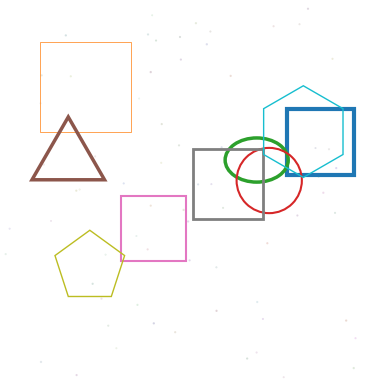[{"shape": "square", "thickness": 3, "radius": 0.43, "center": [0.832, 0.631]}, {"shape": "square", "thickness": 0.5, "radius": 0.59, "center": [0.222, 0.774]}, {"shape": "oval", "thickness": 2.5, "radius": 0.41, "center": [0.667, 0.584]}, {"shape": "circle", "thickness": 1.5, "radius": 0.42, "center": [0.699, 0.531]}, {"shape": "triangle", "thickness": 2.5, "radius": 0.54, "center": [0.177, 0.587]}, {"shape": "square", "thickness": 1.5, "radius": 0.42, "center": [0.398, 0.405]}, {"shape": "square", "thickness": 2, "radius": 0.46, "center": [0.593, 0.523]}, {"shape": "pentagon", "thickness": 1, "radius": 0.48, "center": [0.233, 0.307]}, {"shape": "hexagon", "thickness": 1, "radius": 0.6, "center": [0.788, 0.658]}]